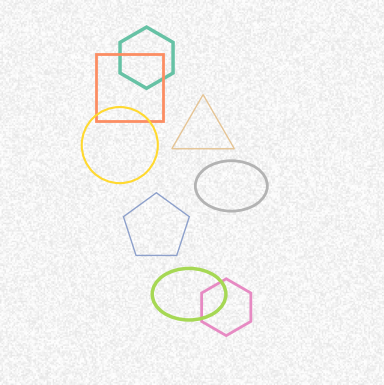[{"shape": "hexagon", "thickness": 2.5, "radius": 0.4, "center": [0.381, 0.85]}, {"shape": "square", "thickness": 2, "radius": 0.43, "center": [0.336, 0.773]}, {"shape": "pentagon", "thickness": 1, "radius": 0.45, "center": [0.406, 0.409]}, {"shape": "hexagon", "thickness": 2, "radius": 0.37, "center": [0.588, 0.202]}, {"shape": "oval", "thickness": 2.5, "radius": 0.48, "center": [0.491, 0.236]}, {"shape": "circle", "thickness": 1.5, "radius": 0.49, "center": [0.311, 0.623]}, {"shape": "triangle", "thickness": 1, "radius": 0.47, "center": [0.528, 0.66]}, {"shape": "oval", "thickness": 2, "radius": 0.47, "center": [0.601, 0.517]}]